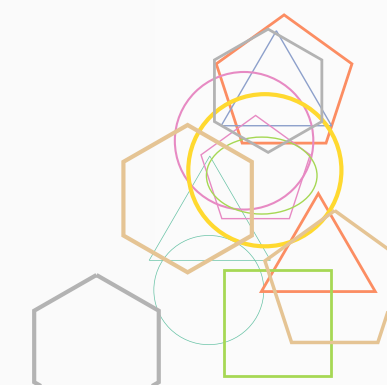[{"shape": "triangle", "thickness": 0.5, "radius": 0.9, "center": [0.541, 0.414]}, {"shape": "circle", "thickness": 0.5, "radius": 0.71, "center": [0.539, 0.247]}, {"shape": "triangle", "thickness": 2, "radius": 0.85, "center": [0.821, 0.328]}, {"shape": "pentagon", "thickness": 2, "radius": 0.92, "center": [0.733, 0.777]}, {"shape": "triangle", "thickness": 1, "radius": 0.82, "center": [0.713, 0.756]}, {"shape": "circle", "thickness": 1.5, "radius": 0.89, "center": [0.63, 0.634]}, {"shape": "pentagon", "thickness": 1, "radius": 0.74, "center": [0.66, 0.552]}, {"shape": "square", "thickness": 2, "radius": 0.69, "center": [0.716, 0.16]}, {"shape": "oval", "thickness": 1, "radius": 0.71, "center": [0.675, 0.544]}, {"shape": "circle", "thickness": 3, "radius": 0.99, "center": [0.684, 0.558]}, {"shape": "pentagon", "thickness": 2.5, "radius": 0.95, "center": [0.864, 0.264]}, {"shape": "hexagon", "thickness": 3, "radius": 0.96, "center": [0.484, 0.484]}, {"shape": "hexagon", "thickness": 3, "radius": 0.93, "center": [0.249, 0.1]}, {"shape": "hexagon", "thickness": 2, "radius": 0.8, "center": [0.692, 0.764]}]